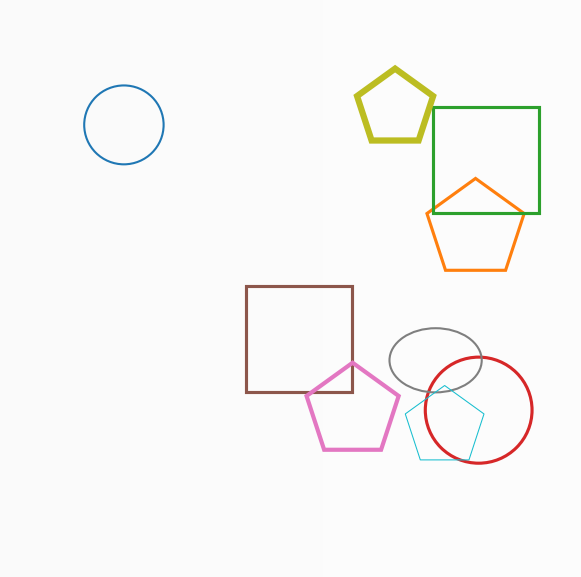[{"shape": "circle", "thickness": 1, "radius": 0.34, "center": [0.213, 0.783]}, {"shape": "pentagon", "thickness": 1.5, "radius": 0.44, "center": [0.818, 0.602]}, {"shape": "square", "thickness": 1.5, "radius": 0.46, "center": [0.837, 0.722]}, {"shape": "circle", "thickness": 1.5, "radius": 0.46, "center": [0.824, 0.289]}, {"shape": "square", "thickness": 1.5, "radius": 0.46, "center": [0.514, 0.412]}, {"shape": "pentagon", "thickness": 2, "radius": 0.42, "center": [0.607, 0.288]}, {"shape": "oval", "thickness": 1, "radius": 0.4, "center": [0.749, 0.375]}, {"shape": "pentagon", "thickness": 3, "radius": 0.34, "center": [0.68, 0.811]}, {"shape": "pentagon", "thickness": 0.5, "radius": 0.36, "center": [0.765, 0.26]}]